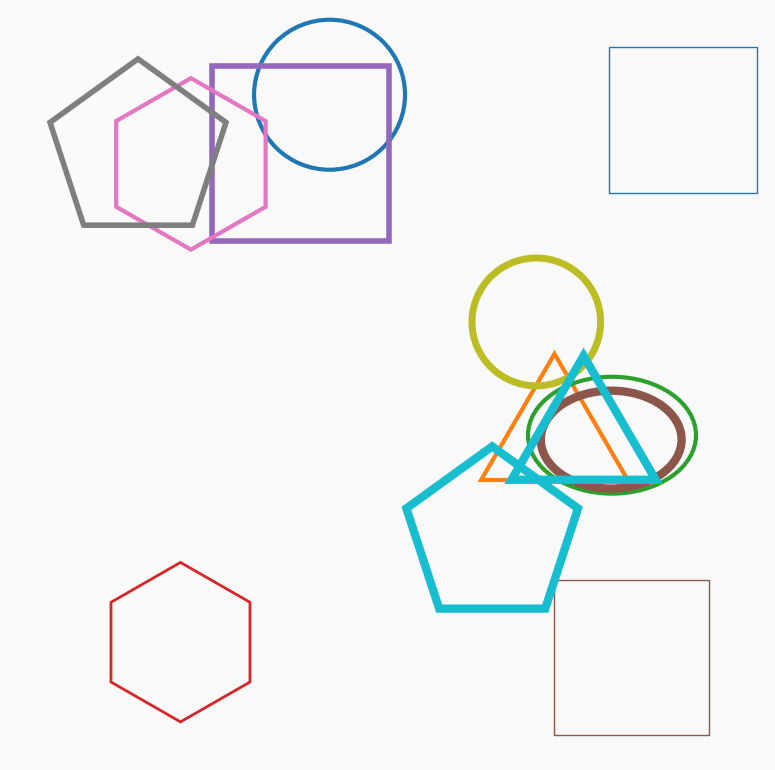[{"shape": "square", "thickness": 0.5, "radius": 0.48, "center": [0.882, 0.844]}, {"shape": "circle", "thickness": 1.5, "radius": 0.49, "center": [0.425, 0.877]}, {"shape": "triangle", "thickness": 1.5, "radius": 0.55, "center": [0.715, 0.431]}, {"shape": "oval", "thickness": 1.5, "radius": 0.54, "center": [0.79, 0.435]}, {"shape": "hexagon", "thickness": 1, "radius": 0.52, "center": [0.233, 0.166]}, {"shape": "square", "thickness": 2, "radius": 0.57, "center": [0.387, 0.801]}, {"shape": "oval", "thickness": 3, "radius": 0.45, "center": [0.789, 0.429]}, {"shape": "square", "thickness": 0.5, "radius": 0.5, "center": [0.815, 0.146]}, {"shape": "hexagon", "thickness": 1.5, "radius": 0.56, "center": [0.246, 0.787]}, {"shape": "pentagon", "thickness": 2, "radius": 0.6, "center": [0.178, 0.804]}, {"shape": "circle", "thickness": 2.5, "radius": 0.42, "center": [0.692, 0.582]}, {"shape": "pentagon", "thickness": 3, "radius": 0.58, "center": [0.635, 0.304]}, {"shape": "triangle", "thickness": 3, "radius": 0.54, "center": [0.753, 0.431]}]